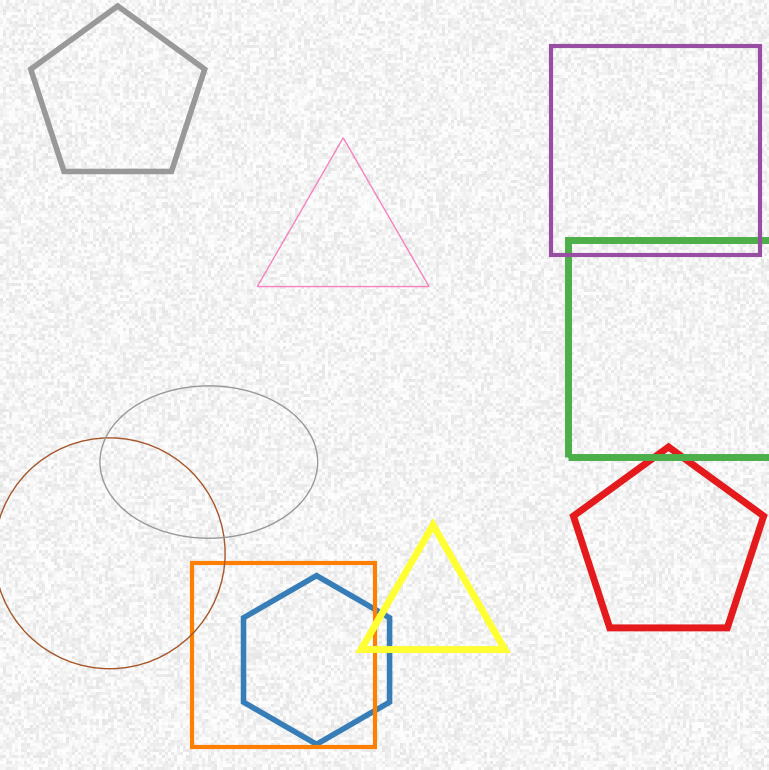[{"shape": "pentagon", "thickness": 2.5, "radius": 0.65, "center": [0.868, 0.29]}, {"shape": "hexagon", "thickness": 2, "radius": 0.55, "center": [0.411, 0.143]}, {"shape": "square", "thickness": 2.5, "radius": 0.7, "center": [0.878, 0.548]}, {"shape": "square", "thickness": 1.5, "radius": 0.68, "center": [0.851, 0.805]}, {"shape": "square", "thickness": 1.5, "radius": 0.6, "center": [0.368, 0.15]}, {"shape": "triangle", "thickness": 2.5, "radius": 0.54, "center": [0.562, 0.21]}, {"shape": "circle", "thickness": 0.5, "radius": 0.75, "center": [0.142, 0.281]}, {"shape": "triangle", "thickness": 0.5, "radius": 0.64, "center": [0.446, 0.692]}, {"shape": "pentagon", "thickness": 2, "radius": 0.59, "center": [0.153, 0.873]}, {"shape": "oval", "thickness": 0.5, "radius": 0.71, "center": [0.271, 0.4]}]